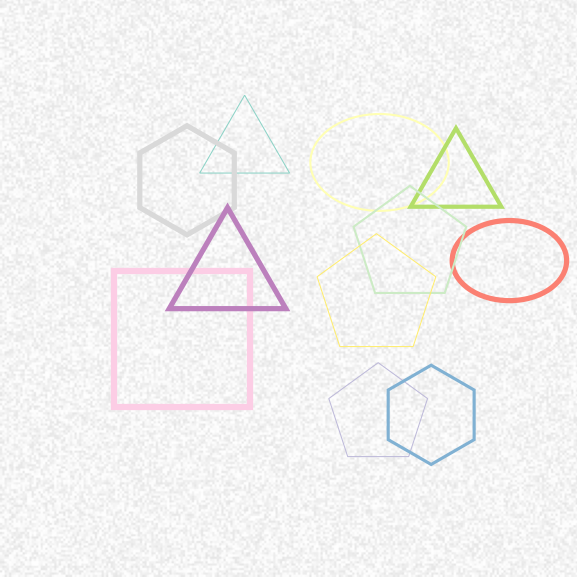[{"shape": "triangle", "thickness": 0.5, "radius": 0.45, "center": [0.424, 0.744]}, {"shape": "oval", "thickness": 1, "radius": 0.6, "center": [0.657, 0.718]}, {"shape": "pentagon", "thickness": 0.5, "radius": 0.45, "center": [0.655, 0.281]}, {"shape": "oval", "thickness": 2.5, "radius": 0.5, "center": [0.882, 0.548]}, {"shape": "hexagon", "thickness": 1.5, "radius": 0.43, "center": [0.747, 0.281]}, {"shape": "triangle", "thickness": 2, "radius": 0.45, "center": [0.79, 0.687]}, {"shape": "square", "thickness": 3, "radius": 0.59, "center": [0.315, 0.412]}, {"shape": "hexagon", "thickness": 2.5, "radius": 0.47, "center": [0.324, 0.687]}, {"shape": "triangle", "thickness": 2.5, "radius": 0.58, "center": [0.394, 0.523]}, {"shape": "pentagon", "thickness": 1, "radius": 0.51, "center": [0.71, 0.575]}, {"shape": "pentagon", "thickness": 0.5, "radius": 0.54, "center": [0.652, 0.486]}]